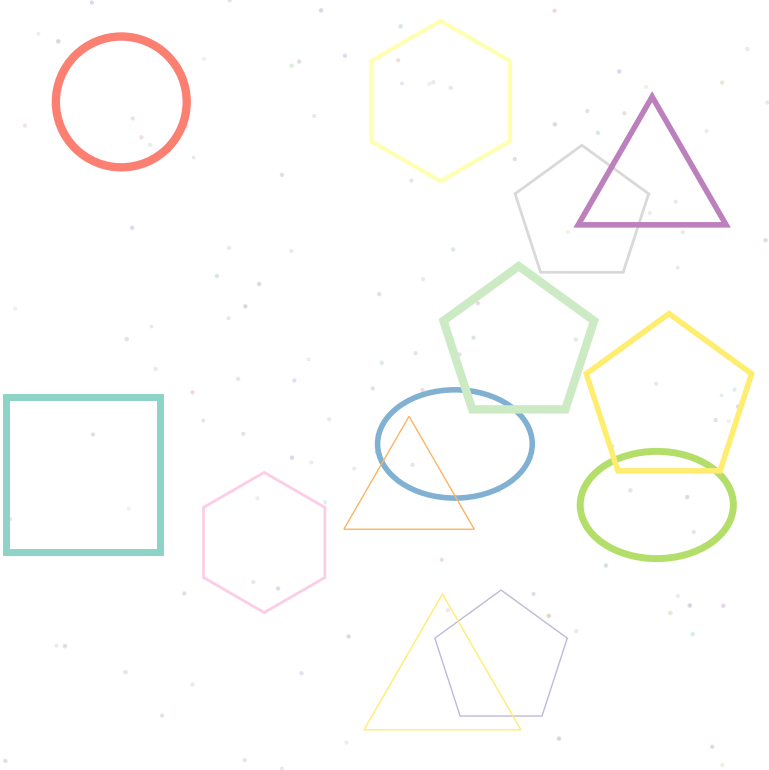[{"shape": "square", "thickness": 2.5, "radius": 0.5, "center": [0.108, 0.384]}, {"shape": "hexagon", "thickness": 1.5, "radius": 0.52, "center": [0.572, 0.869]}, {"shape": "pentagon", "thickness": 0.5, "radius": 0.45, "center": [0.651, 0.143]}, {"shape": "circle", "thickness": 3, "radius": 0.42, "center": [0.158, 0.868]}, {"shape": "oval", "thickness": 2, "radius": 0.5, "center": [0.591, 0.423]}, {"shape": "triangle", "thickness": 0.5, "radius": 0.49, "center": [0.531, 0.362]}, {"shape": "oval", "thickness": 2.5, "radius": 0.5, "center": [0.853, 0.344]}, {"shape": "hexagon", "thickness": 1, "radius": 0.46, "center": [0.343, 0.295]}, {"shape": "pentagon", "thickness": 1, "radius": 0.46, "center": [0.756, 0.72]}, {"shape": "triangle", "thickness": 2, "radius": 0.55, "center": [0.847, 0.763]}, {"shape": "pentagon", "thickness": 3, "radius": 0.51, "center": [0.674, 0.552]}, {"shape": "triangle", "thickness": 0.5, "radius": 0.59, "center": [0.575, 0.111]}, {"shape": "pentagon", "thickness": 2, "radius": 0.56, "center": [0.869, 0.48]}]